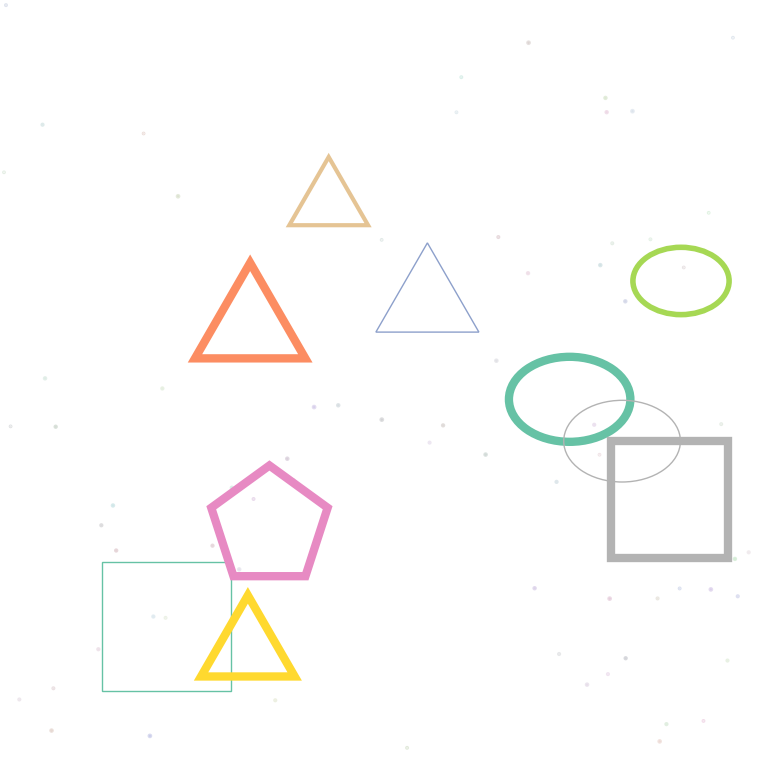[{"shape": "square", "thickness": 0.5, "radius": 0.42, "center": [0.216, 0.187]}, {"shape": "oval", "thickness": 3, "radius": 0.39, "center": [0.74, 0.481]}, {"shape": "triangle", "thickness": 3, "radius": 0.41, "center": [0.325, 0.576]}, {"shape": "triangle", "thickness": 0.5, "radius": 0.39, "center": [0.555, 0.607]}, {"shape": "pentagon", "thickness": 3, "radius": 0.4, "center": [0.35, 0.316]}, {"shape": "oval", "thickness": 2, "radius": 0.31, "center": [0.884, 0.635]}, {"shape": "triangle", "thickness": 3, "radius": 0.35, "center": [0.322, 0.157]}, {"shape": "triangle", "thickness": 1.5, "radius": 0.3, "center": [0.427, 0.737]}, {"shape": "square", "thickness": 3, "radius": 0.38, "center": [0.87, 0.351]}, {"shape": "oval", "thickness": 0.5, "radius": 0.38, "center": [0.808, 0.427]}]